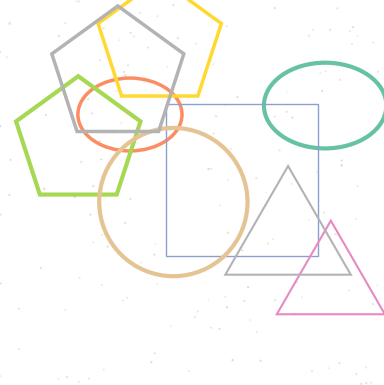[{"shape": "oval", "thickness": 3, "radius": 0.8, "center": [0.845, 0.726]}, {"shape": "oval", "thickness": 2.5, "radius": 0.68, "center": [0.338, 0.703]}, {"shape": "square", "thickness": 1, "radius": 0.98, "center": [0.628, 0.532]}, {"shape": "triangle", "thickness": 1.5, "radius": 0.81, "center": [0.859, 0.265]}, {"shape": "pentagon", "thickness": 3, "radius": 0.85, "center": [0.203, 0.632]}, {"shape": "pentagon", "thickness": 2.5, "radius": 0.84, "center": [0.415, 0.887]}, {"shape": "circle", "thickness": 3, "radius": 0.96, "center": [0.45, 0.475]}, {"shape": "triangle", "thickness": 1.5, "radius": 0.94, "center": [0.748, 0.381]}, {"shape": "pentagon", "thickness": 2.5, "radius": 0.9, "center": [0.306, 0.804]}]